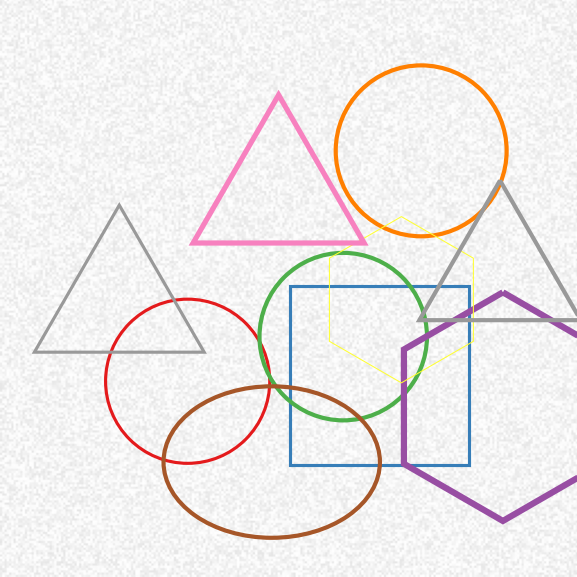[{"shape": "circle", "thickness": 1.5, "radius": 0.71, "center": [0.325, 0.339]}, {"shape": "square", "thickness": 1.5, "radius": 0.78, "center": [0.657, 0.348]}, {"shape": "circle", "thickness": 2, "radius": 0.73, "center": [0.594, 0.416]}, {"shape": "hexagon", "thickness": 3, "radius": 0.99, "center": [0.871, 0.295]}, {"shape": "circle", "thickness": 2, "radius": 0.74, "center": [0.729, 0.738]}, {"shape": "hexagon", "thickness": 0.5, "radius": 0.72, "center": [0.695, 0.48]}, {"shape": "oval", "thickness": 2, "radius": 0.94, "center": [0.471, 0.199]}, {"shape": "triangle", "thickness": 2.5, "radius": 0.85, "center": [0.482, 0.664]}, {"shape": "triangle", "thickness": 2, "radius": 0.81, "center": [0.866, 0.525]}, {"shape": "triangle", "thickness": 1.5, "radius": 0.85, "center": [0.207, 0.474]}]